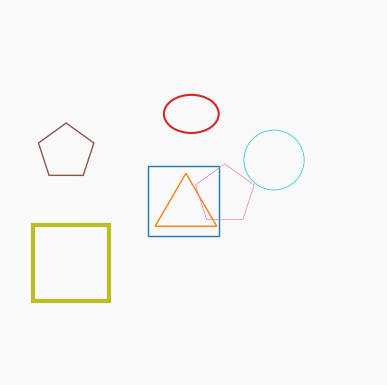[{"shape": "square", "thickness": 1, "radius": 0.45, "center": [0.474, 0.477]}, {"shape": "triangle", "thickness": 1, "radius": 0.46, "center": [0.48, 0.458]}, {"shape": "oval", "thickness": 1.5, "radius": 0.35, "center": [0.494, 0.704]}, {"shape": "pentagon", "thickness": 1, "radius": 0.38, "center": [0.171, 0.605]}, {"shape": "pentagon", "thickness": 0.5, "radius": 0.4, "center": [0.58, 0.495]}, {"shape": "square", "thickness": 3, "radius": 0.49, "center": [0.183, 0.318]}, {"shape": "circle", "thickness": 0.5, "radius": 0.39, "center": [0.707, 0.584]}]